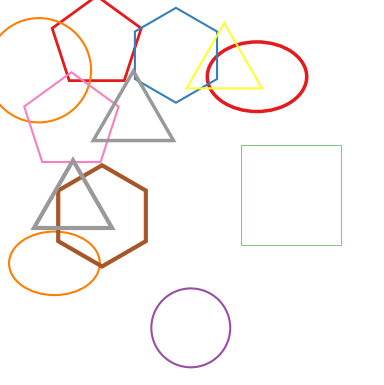[{"shape": "oval", "thickness": 2.5, "radius": 0.65, "center": [0.667, 0.801]}, {"shape": "pentagon", "thickness": 2, "radius": 0.61, "center": [0.251, 0.889]}, {"shape": "hexagon", "thickness": 1.5, "radius": 0.62, "center": [0.457, 0.856]}, {"shape": "square", "thickness": 0.5, "radius": 0.65, "center": [0.756, 0.493]}, {"shape": "circle", "thickness": 1.5, "radius": 0.51, "center": [0.496, 0.148]}, {"shape": "circle", "thickness": 1.5, "radius": 0.68, "center": [0.101, 0.818]}, {"shape": "oval", "thickness": 1.5, "radius": 0.59, "center": [0.141, 0.316]}, {"shape": "triangle", "thickness": 1.5, "radius": 0.57, "center": [0.583, 0.827]}, {"shape": "hexagon", "thickness": 3, "radius": 0.66, "center": [0.265, 0.439]}, {"shape": "pentagon", "thickness": 1.5, "radius": 0.64, "center": [0.186, 0.683]}, {"shape": "triangle", "thickness": 2.5, "radius": 0.6, "center": [0.346, 0.695]}, {"shape": "triangle", "thickness": 3, "radius": 0.59, "center": [0.19, 0.466]}]